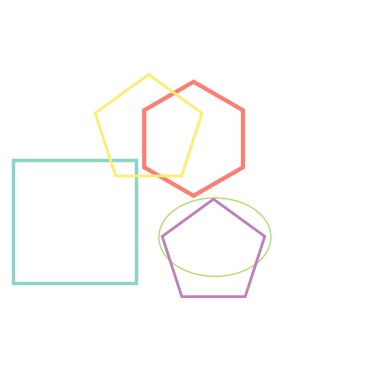[{"shape": "square", "thickness": 2.5, "radius": 0.8, "center": [0.194, 0.424]}, {"shape": "hexagon", "thickness": 3, "radius": 0.74, "center": [0.503, 0.64]}, {"shape": "oval", "thickness": 1, "radius": 0.73, "center": [0.558, 0.384]}, {"shape": "pentagon", "thickness": 2, "radius": 0.7, "center": [0.555, 0.343]}, {"shape": "pentagon", "thickness": 2, "radius": 0.73, "center": [0.386, 0.661]}]